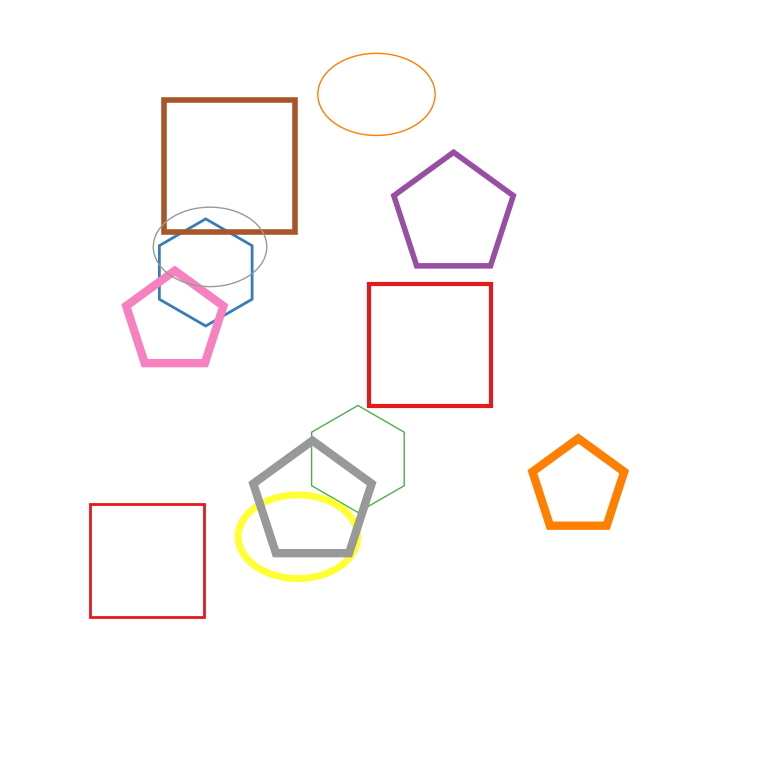[{"shape": "square", "thickness": 1.5, "radius": 0.4, "center": [0.558, 0.552]}, {"shape": "square", "thickness": 1, "radius": 0.37, "center": [0.191, 0.272]}, {"shape": "hexagon", "thickness": 1, "radius": 0.35, "center": [0.267, 0.646]}, {"shape": "hexagon", "thickness": 0.5, "radius": 0.35, "center": [0.465, 0.404]}, {"shape": "pentagon", "thickness": 2, "radius": 0.41, "center": [0.589, 0.721]}, {"shape": "pentagon", "thickness": 3, "radius": 0.31, "center": [0.751, 0.368]}, {"shape": "oval", "thickness": 0.5, "radius": 0.38, "center": [0.489, 0.877]}, {"shape": "oval", "thickness": 2.5, "radius": 0.39, "center": [0.387, 0.303]}, {"shape": "square", "thickness": 2, "radius": 0.43, "center": [0.298, 0.785]}, {"shape": "pentagon", "thickness": 3, "radius": 0.33, "center": [0.227, 0.582]}, {"shape": "oval", "thickness": 0.5, "radius": 0.37, "center": [0.273, 0.679]}, {"shape": "pentagon", "thickness": 3, "radius": 0.4, "center": [0.406, 0.347]}]